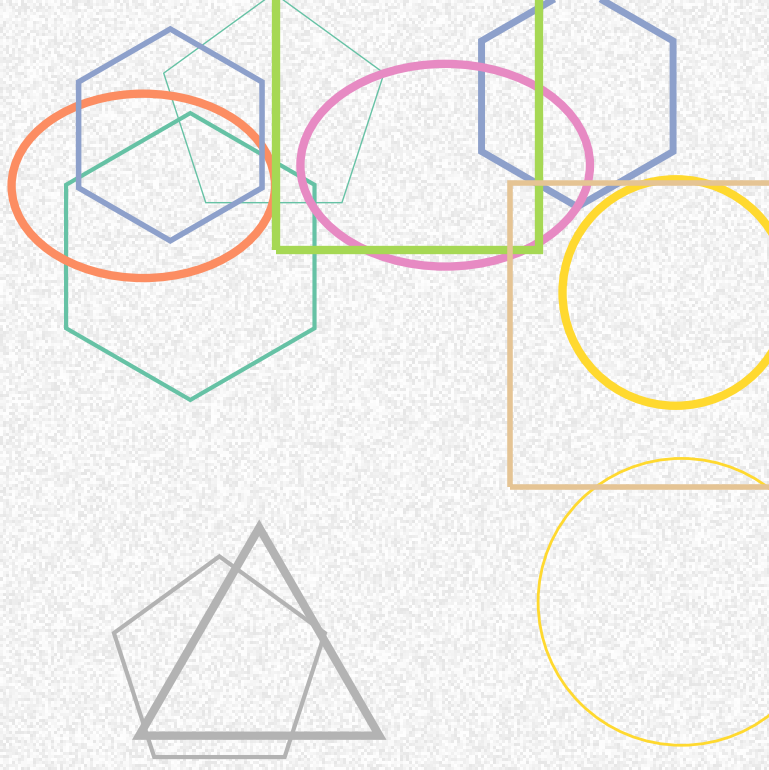[{"shape": "hexagon", "thickness": 1.5, "radius": 0.93, "center": [0.247, 0.667]}, {"shape": "pentagon", "thickness": 0.5, "radius": 0.75, "center": [0.356, 0.858]}, {"shape": "oval", "thickness": 3, "radius": 0.86, "center": [0.186, 0.759]}, {"shape": "hexagon", "thickness": 2.5, "radius": 0.72, "center": [0.75, 0.875]}, {"shape": "hexagon", "thickness": 2, "radius": 0.69, "center": [0.221, 0.825]}, {"shape": "oval", "thickness": 3, "radius": 0.94, "center": [0.578, 0.785]}, {"shape": "square", "thickness": 3, "radius": 0.85, "center": [0.529, 0.846]}, {"shape": "circle", "thickness": 1, "radius": 0.93, "center": [0.885, 0.218]}, {"shape": "circle", "thickness": 3, "radius": 0.74, "center": [0.878, 0.62]}, {"shape": "square", "thickness": 2, "radius": 0.99, "center": [0.859, 0.565]}, {"shape": "pentagon", "thickness": 1.5, "radius": 0.72, "center": [0.285, 0.133]}, {"shape": "triangle", "thickness": 3, "radius": 0.9, "center": [0.337, 0.135]}]